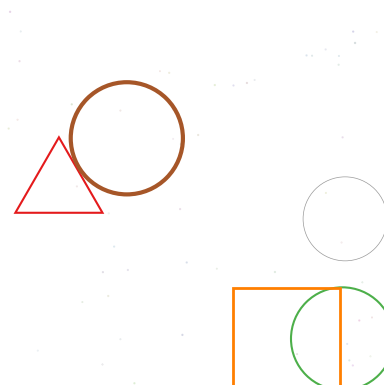[{"shape": "triangle", "thickness": 1.5, "radius": 0.65, "center": [0.153, 0.513]}, {"shape": "circle", "thickness": 1.5, "radius": 0.67, "center": [0.889, 0.12]}, {"shape": "square", "thickness": 2, "radius": 0.69, "center": [0.745, 0.113]}, {"shape": "circle", "thickness": 3, "radius": 0.73, "center": [0.329, 0.641]}, {"shape": "circle", "thickness": 0.5, "radius": 0.55, "center": [0.896, 0.432]}]